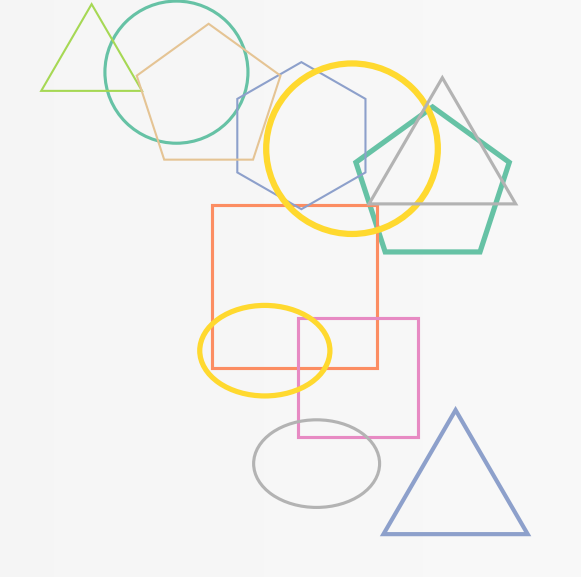[{"shape": "circle", "thickness": 1.5, "radius": 0.62, "center": [0.304, 0.874]}, {"shape": "pentagon", "thickness": 2.5, "radius": 0.69, "center": [0.744, 0.675]}, {"shape": "square", "thickness": 1.5, "radius": 0.71, "center": [0.507, 0.503]}, {"shape": "hexagon", "thickness": 1, "radius": 0.64, "center": [0.519, 0.764]}, {"shape": "triangle", "thickness": 2, "radius": 0.72, "center": [0.784, 0.146]}, {"shape": "square", "thickness": 1.5, "radius": 0.51, "center": [0.616, 0.345]}, {"shape": "triangle", "thickness": 1, "radius": 0.5, "center": [0.158, 0.892]}, {"shape": "circle", "thickness": 3, "radius": 0.74, "center": [0.606, 0.742]}, {"shape": "oval", "thickness": 2.5, "radius": 0.56, "center": [0.456, 0.392]}, {"shape": "pentagon", "thickness": 1, "radius": 0.65, "center": [0.359, 0.828]}, {"shape": "oval", "thickness": 1.5, "radius": 0.54, "center": [0.545, 0.196]}, {"shape": "triangle", "thickness": 1.5, "radius": 0.73, "center": [0.761, 0.719]}]